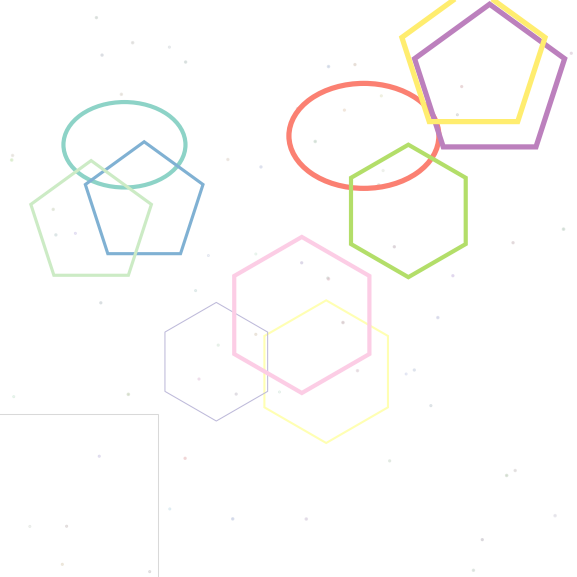[{"shape": "oval", "thickness": 2, "radius": 0.53, "center": [0.216, 0.748]}, {"shape": "hexagon", "thickness": 1, "radius": 0.62, "center": [0.565, 0.356]}, {"shape": "hexagon", "thickness": 0.5, "radius": 0.51, "center": [0.375, 0.373]}, {"shape": "oval", "thickness": 2.5, "radius": 0.65, "center": [0.63, 0.764]}, {"shape": "pentagon", "thickness": 1.5, "radius": 0.54, "center": [0.25, 0.647]}, {"shape": "hexagon", "thickness": 2, "radius": 0.57, "center": [0.707, 0.634]}, {"shape": "hexagon", "thickness": 2, "radius": 0.68, "center": [0.523, 0.454]}, {"shape": "square", "thickness": 0.5, "radius": 0.71, "center": [0.13, 0.14]}, {"shape": "pentagon", "thickness": 2.5, "radius": 0.68, "center": [0.848, 0.855]}, {"shape": "pentagon", "thickness": 1.5, "radius": 0.55, "center": [0.158, 0.611]}, {"shape": "pentagon", "thickness": 2.5, "radius": 0.65, "center": [0.82, 0.894]}]